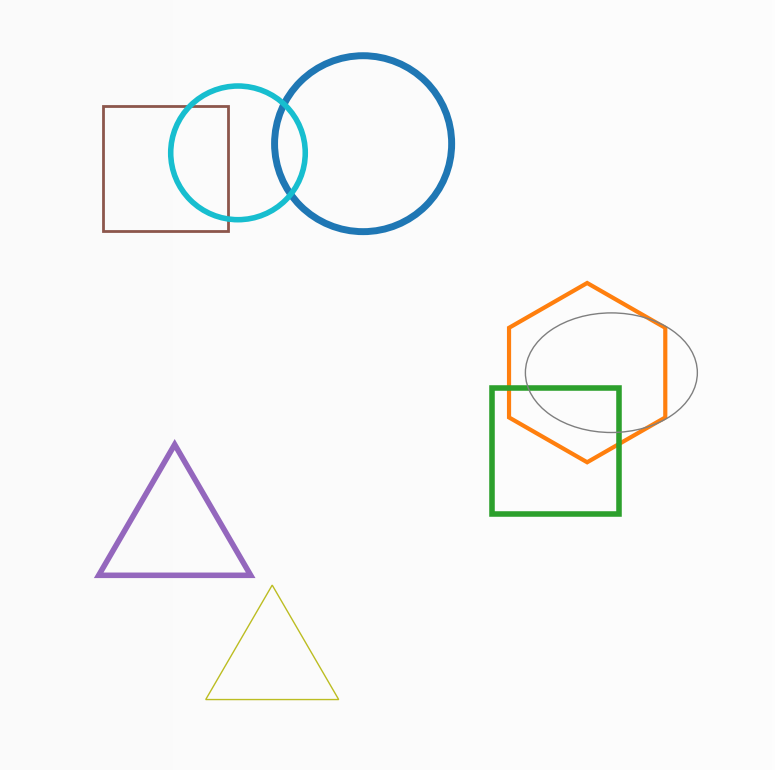[{"shape": "circle", "thickness": 2.5, "radius": 0.57, "center": [0.469, 0.813]}, {"shape": "hexagon", "thickness": 1.5, "radius": 0.58, "center": [0.758, 0.516]}, {"shape": "square", "thickness": 2, "radius": 0.41, "center": [0.716, 0.415]}, {"shape": "triangle", "thickness": 2, "radius": 0.57, "center": [0.225, 0.309]}, {"shape": "square", "thickness": 1, "radius": 0.4, "center": [0.214, 0.781]}, {"shape": "oval", "thickness": 0.5, "radius": 0.55, "center": [0.789, 0.516]}, {"shape": "triangle", "thickness": 0.5, "radius": 0.5, "center": [0.351, 0.141]}, {"shape": "circle", "thickness": 2, "radius": 0.43, "center": [0.307, 0.801]}]